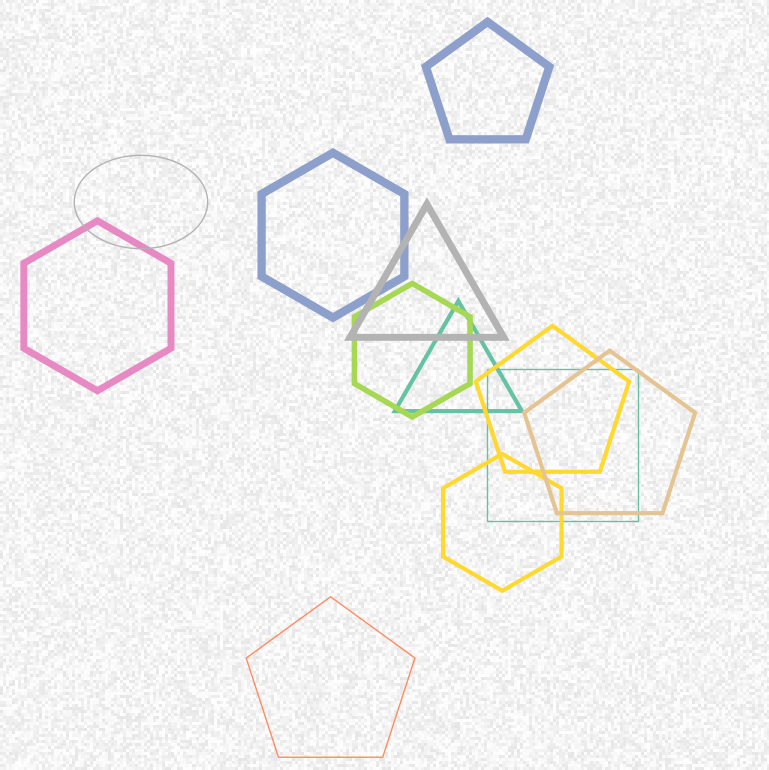[{"shape": "triangle", "thickness": 1.5, "radius": 0.48, "center": [0.595, 0.514]}, {"shape": "square", "thickness": 0.5, "radius": 0.49, "center": [0.731, 0.422]}, {"shape": "pentagon", "thickness": 0.5, "radius": 0.58, "center": [0.429, 0.11]}, {"shape": "hexagon", "thickness": 3, "radius": 0.54, "center": [0.432, 0.695]}, {"shape": "pentagon", "thickness": 3, "radius": 0.42, "center": [0.633, 0.887]}, {"shape": "hexagon", "thickness": 2.5, "radius": 0.55, "center": [0.127, 0.603]}, {"shape": "hexagon", "thickness": 2, "radius": 0.43, "center": [0.535, 0.545]}, {"shape": "pentagon", "thickness": 1.5, "radius": 0.52, "center": [0.717, 0.472]}, {"shape": "hexagon", "thickness": 1.5, "radius": 0.44, "center": [0.652, 0.322]}, {"shape": "pentagon", "thickness": 1.5, "radius": 0.58, "center": [0.792, 0.428]}, {"shape": "oval", "thickness": 0.5, "radius": 0.43, "center": [0.183, 0.738]}, {"shape": "triangle", "thickness": 2.5, "radius": 0.58, "center": [0.554, 0.62]}]